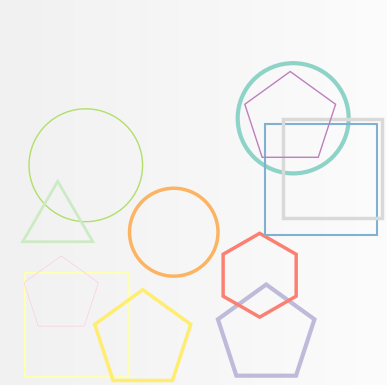[{"shape": "circle", "thickness": 3, "radius": 0.72, "center": [0.757, 0.693]}, {"shape": "square", "thickness": 1.5, "radius": 0.67, "center": [0.199, 0.156]}, {"shape": "pentagon", "thickness": 3, "radius": 0.65, "center": [0.687, 0.13]}, {"shape": "hexagon", "thickness": 2.5, "radius": 0.54, "center": [0.67, 0.285]}, {"shape": "square", "thickness": 1.5, "radius": 0.72, "center": [0.829, 0.533]}, {"shape": "circle", "thickness": 2.5, "radius": 0.57, "center": [0.448, 0.397]}, {"shape": "circle", "thickness": 1, "radius": 0.73, "center": [0.221, 0.571]}, {"shape": "pentagon", "thickness": 0.5, "radius": 0.5, "center": [0.158, 0.235]}, {"shape": "square", "thickness": 2.5, "radius": 0.64, "center": [0.858, 0.562]}, {"shape": "pentagon", "thickness": 1, "radius": 0.62, "center": [0.749, 0.691]}, {"shape": "triangle", "thickness": 2, "radius": 0.52, "center": [0.149, 0.424]}, {"shape": "pentagon", "thickness": 2.5, "radius": 0.65, "center": [0.368, 0.117]}]